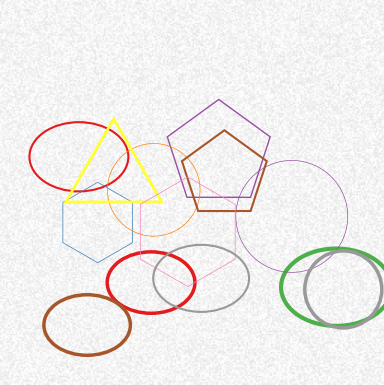[{"shape": "oval", "thickness": 2.5, "radius": 0.57, "center": [0.392, 0.266]}, {"shape": "oval", "thickness": 1.5, "radius": 0.64, "center": [0.205, 0.593]}, {"shape": "hexagon", "thickness": 0.5, "radius": 0.52, "center": [0.254, 0.422]}, {"shape": "oval", "thickness": 3, "radius": 0.72, "center": [0.873, 0.254]}, {"shape": "pentagon", "thickness": 1, "radius": 0.7, "center": [0.568, 0.601]}, {"shape": "circle", "thickness": 0.5, "radius": 0.73, "center": [0.758, 0.438]}, {"shape": "circle", "thickness": 0.5, "radius": 0.6, "center": [0.399, 0.507]}, {"shape": "triangle", "thickness": 2, "radius": 0.72, "center": [0.295, 0.547]}, {"shape": "oval", "thickness": 2.5, "radius": 0.56, "center": [0.226, 0.156]}, {"shape": "pentagon", "thickness": 1.5, "radius": 0.58, "center": [0.583, 0.546]}, {"shape": "hexagon", "thickness": 0.5, "radius": 0.71, "center": [0.488, 0.398]}, {"shape": "oval", "thickness": 1.5, "radius": 0.62, "center": [0.522, 0.277]}, {"shape": "circle", "thickness": 2.5, "radius": 0.5, "center": [0.892, 0.248]}]